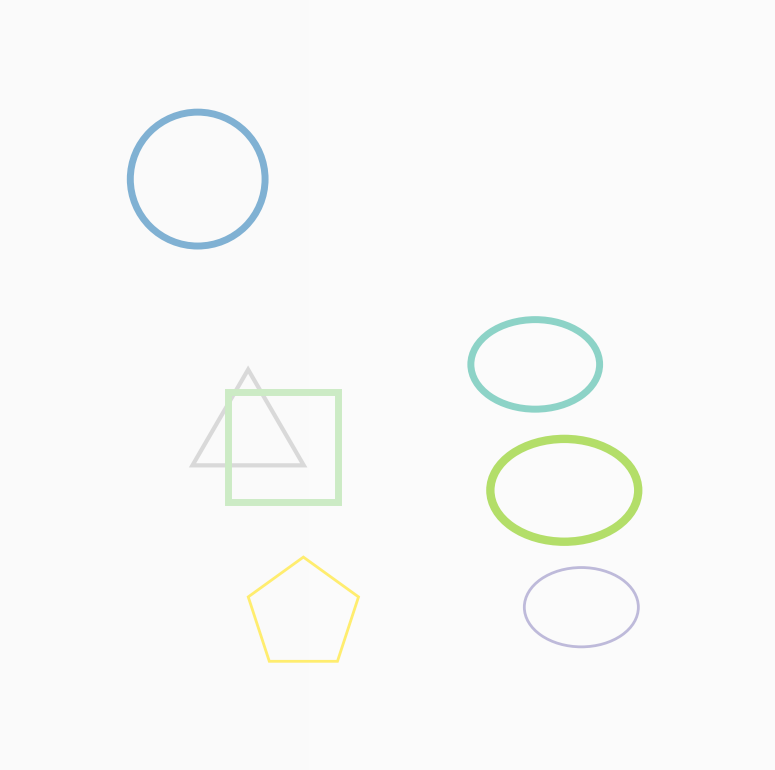[{"shape": "oval", "thickness": 2.5, "radius": 0.42, "center": [0.691, 0.527]}, {"shape": "oval", "thickness": 1, "radius": 0.37, "center": [0.75, 0.211]}, {"shape": "circle", "thickness": 2.5, "radius": 0.43, "center": [0.255, 0.767]}, {"shape": "oval", "thickness": 3, "radius": 0.48, "center": [0.728, 0.363]}, {"shape": "triangle", "thickness": 1.5, "radius": 0.41, "center": [0.32, 0.437]}, {"shape": "square", "thickness": 2.5, "radius": 0.36, "center": [0.365, 0.42]}, {"shape": "pentagon", "thickness": 1, "radius": 0.37, "center": [0.391, 0.202]}]